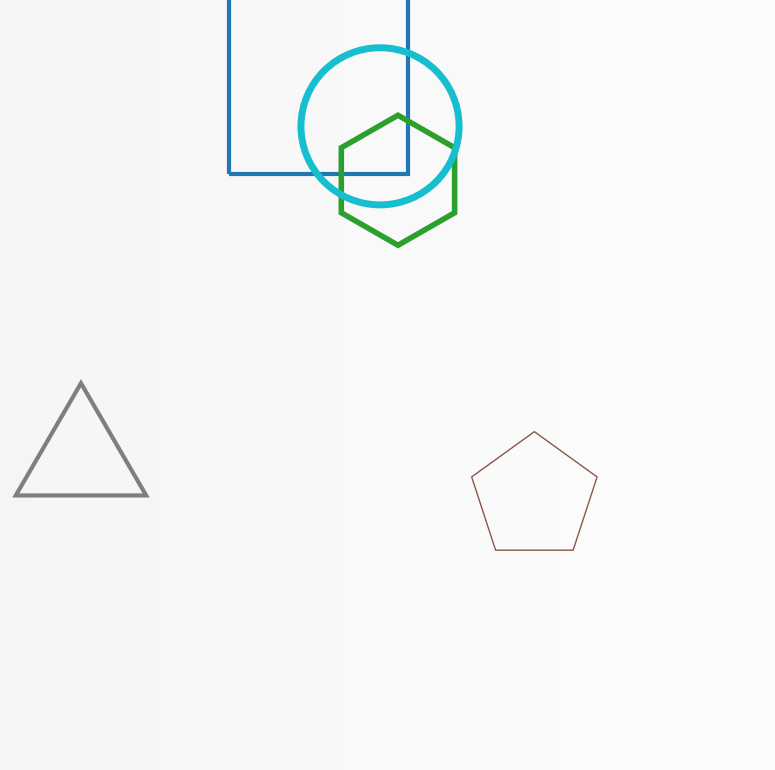[{"shape": "square", "thickness": 1.5, "radius": 0.58, "center": [0.411, 0.889]}, {"shape": "hexagon", "thickness": 2, "radius": 0.42, "center": [0.514, 0.766]}, {"shape": "pentagon", "thickness": 0.5, "radius": 0.43, "center": [0.69, 0.354]}, {"shape": "triangle", "thickness": 1.5, "radius": 0.49, "center": [0.104, 0.405]}, {"shape": "circle", "thickness": 2.5, "radius": 0.51, "center": [0.49, 0.836]}]